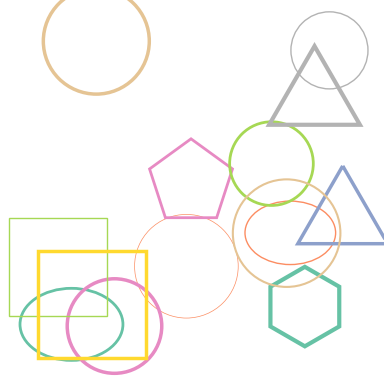[{"shape": "oval", "thickness": 2, "radius": 0.67, "center": [0.186, 0.158]}, {"shape": "hexagon", "thickness": 3, "radius": 0.52, "center": [0.792, 0.204]}, {"shape": "oval", "thickness": 1, "radius": 0.59, "center": [0.754, 0.395]}, {"shape": "circle", "thickness": 0.5, "radius": 0.67, "center": [0.484, 0.308]}, {"shape": "triangle", "thickness": 2.5, "radius": 0.67, "center": [0.89, 0.434]}, {"shape": "circle", "thickness": 2.5, "radius": 0.61, "center": [0.297, 0.153]}, {"shape": "pentagon", "thickness": 2, "radius": 0.57, "center": [0.496, 0.526]}, {"shape": "circle", "thickness": 2, "radius": 0.54, "center": [0.705, 0.575]}, {"shape": "square", "thickness": 1, "radius": 0.63, "center": [0.15, 0.306]}, {"shape": "square", "thickness": 2.5, "radius": 0.7, "center": [0.239, 0.21]}, {"shape": "circle", "thickness": 2.5, "radius": 0.69, "center": [0.25, 0.893]}, {"shape": "circle", "thickness": 1.5, "radius": 0.7, "center": [0.744, 0.394]}, {"shape": "circle", "thickness": 1, "radius": 0.5, "center": [0.856, 0.869]}, {"shape": "triangle", "thickness": 3, "radius": 0.68, "center": [0.817, 0.744]}]